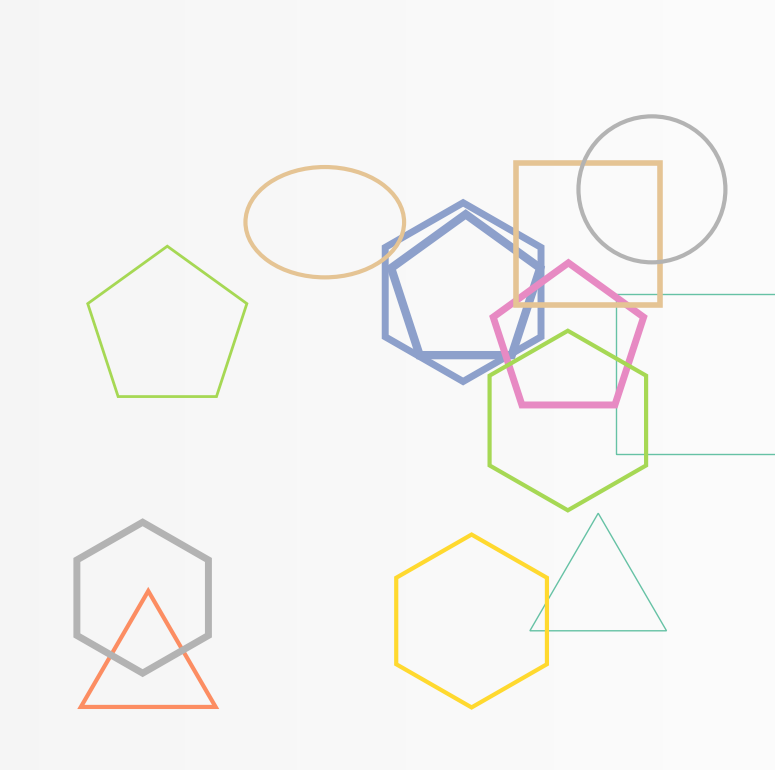[{"shape": "triangle", "thickness": 0.5, "radius": 0.51, "center": [0.772, 0.232]}, {"shape": "square", "thickness": 0.5, "radius": 0.52, "center": [0.899, 0.514]}, {"shape": "triangle", "thickness": 1.5, "radius": 0.5, "center": [0.191, 0.132]}, {"shape": "pentagon", "thickness": 3, "radius": 0.51, "center": [0.601, 0.621]}, {"shape": "hexagon", "thickness": 2.5, "radius": 0.58, "center": [0.598, 0.621]}, {"shape": "pentagon", "thickness": 2.5, "radius": 0.51, "center": [0.733, 0.557]}, {"shape": "pentagon", "thickness": 1, "radius": 0.54, "center": [0.216, 0.572]}, {"shape": "hexagon", "thickness": 1.5, "radius": 0.58, "center": [0.733, 0.454]}, {"shape": "hexagon", "thickness": 1.5, "radius": 0.56, "center": [0.608, 0.194]}, {"shape": "oval", "thickness": 1.5, "radius": 0.51, "center": [0.419, 0.711]}, {"shape": "square", "thickness": 2, "radius": 0.46, "center": [0.759, 0.696]}, {"shape": "circle", "thickness": 1.5, "radius": 0.47, "center": [0.841, 0.754]}, {"shape": "hexagon", "thickness": 2.5, "radius": 0.49, "center": [0.184, 0.224]}]